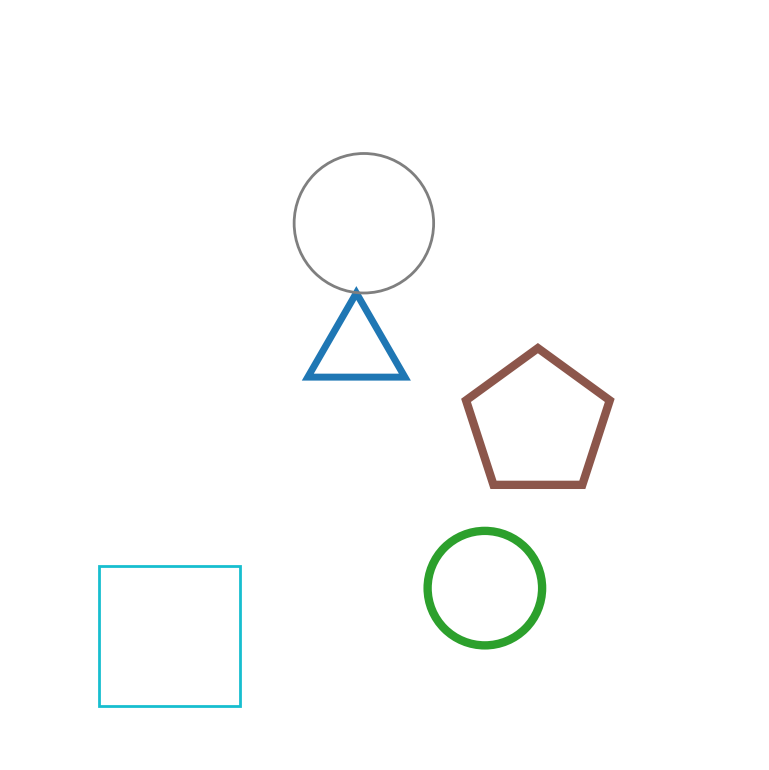[{"shape": "triangle", "thickness": 2.5, "radius": 0.36, "center": [0.463, 0.547]}, {"shape": "circle", "thickness": 3, "radius": 0.37, "center": [0.63, 0.236]}, {"shape": "pentagon", "thickness": 3, "radius": 0.49, "center": [0.699, 0.45]}, {"shape": "circle", "thickness": 1, "radius": 0.45, "center": [0.473, 0.71]}, {"shape": "square", "thickness": 1, "radius": 0.46, "center": [0.22, 0.174]}]